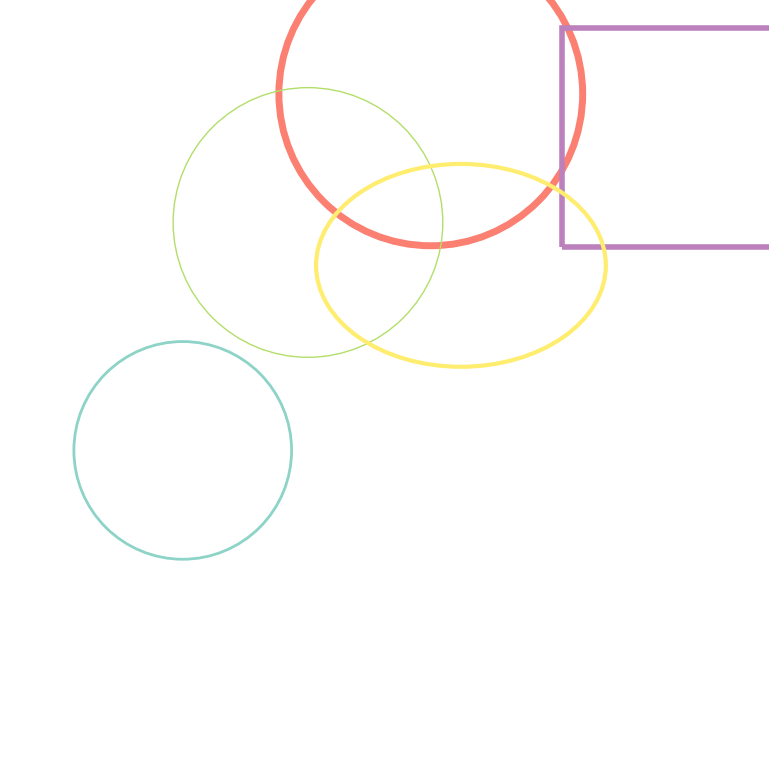[{"shape": "circle", "thickness": 1, "radius": 0.71, "center": [0.237, 0.415]}, {"shape": "circle", "thickness": 2.5, "radius": 0.99, "center": [0.559, 0.878]}, {"shape": "circle", "thickness": 0.5, "radius": 0.88, "center": [0.4, 0.711]}, {"shape": "square", "thickness": 2, "radius": 0.71, "center": [0.872, 0.821]}, {"shape": "oval", "thickness": 1.5, "radius": 0.94, "center": [0.599, 0.655]}]